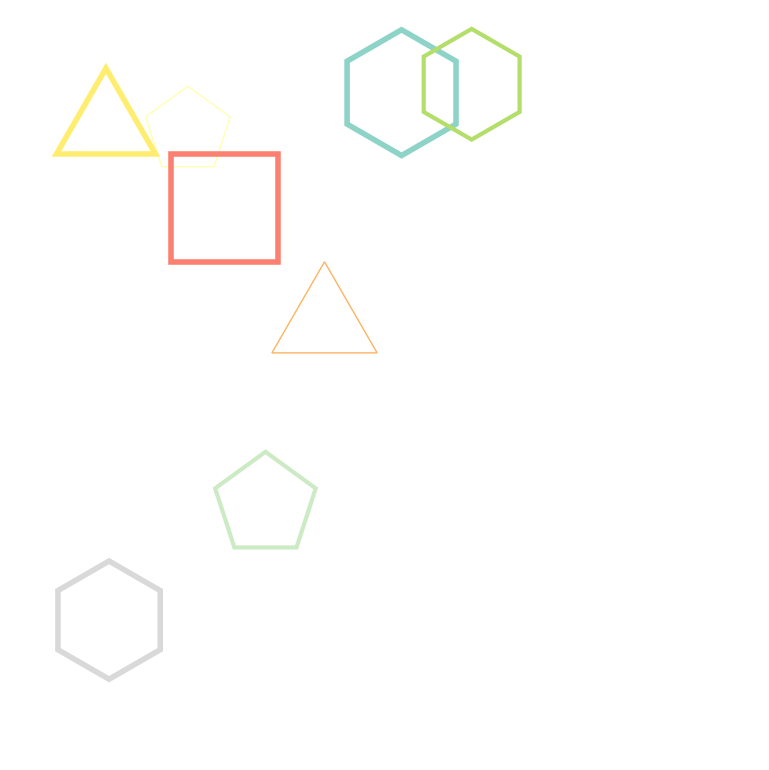[{"shape": "hexagon", "thickness": 2, "radius": 0.41, "center": [0.521, 0.88]}, {"shape": "pentagon", "thickness": 0.5, "radius": 0.29, "center": [0.244, 0.83]}, {"shape": "square", "thickness": 2, "radius": 0.35, "center": [0.292, 0.73]}, {"shape": "triangle", "thickness": 0.5, "radius": 0.39, "center": [0.421, 0.581]}, {"shape": "hexagon", "thickness": 1.5, "radius": 0.36, "center": [0.613, 0.891]}, {"shape": "hexagon", "thickness": 2, "radius": 0.38, "center": [0.142, 0.195]}, {"shape": "pentagon", "thickness": 1.5, "radius": 0.34, "center": [0.345, 0.345]}, {"shape": "triangle", "thickness": 2, "radius": 0.37, "center": [0.138, 0.837]}]